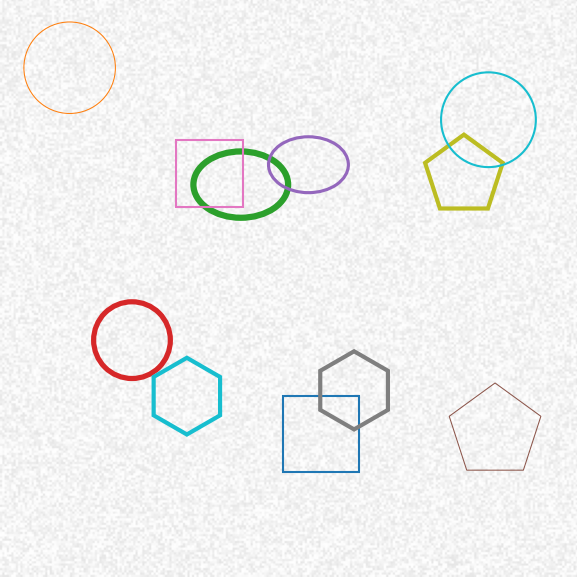[{"shape": "square", "thickness": 1, "radius": 0.33, "center": [0.556, 0.247]}, {"shape": "circle", "thickness": 0.5, "radius": 0.4, "center": [0.121, 0.882]}, {"shape": "oval", "thickness": 3, "radius": 0.41, "center": [0.417, 0.679]}, {"shape": "circle", "thickness": 2.5, "radius": 0.33, "center": [0.229, 0.41]}, {"shape": "oval", "thickness": 1.5, "radius": 0.35, "center": [0.534, 0.714]}, {"shape": "pentagon", "thickness": 0.5, "radius": 0.42, "center": [0.857, 0.253]}, {"shape": "square", "thickness": 1, "radius": 0.29, "center": [0.363, 0.699]}, {"shape": "hexagon", "thickness": 2, "radius": 0.34, "center": [0.613, 0.323]}, {"shape": "pentagon", "thickness": 2, "radius": 0.35, "center": [0.803, 0.695]}, {"shape": "hexagon", "thickness": 2, "radius": 0.33, "center": [0.324, 0.313]}, {"shape": "circle", "thickness": 1, "radius": 0.41, "center": [0.846, 0.792]}]